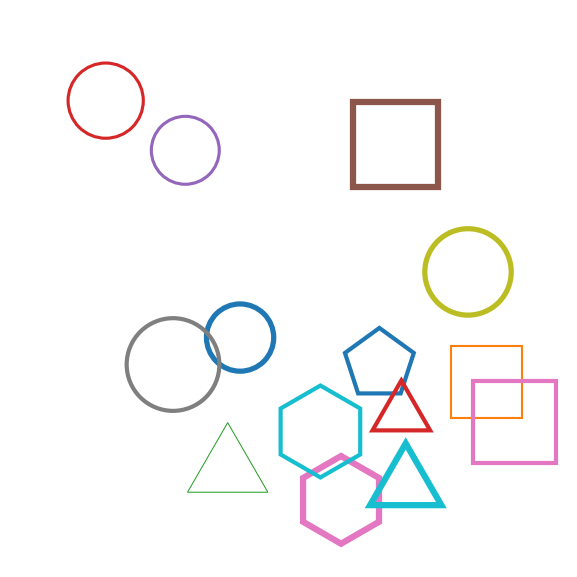[{"shape": "pentagon", "thickness": 2, "radius": 0.31, "center": [0.657, 0.369]}, {"shape": "circle", "thickness": 2.5, "radius": 0.29, "center": [0.416, 0.415]}, {"shape": "square", "thickness": 1, "radius": 0.31, "center": [0.842, 0.337]}, {"shape": "triangle", "thickness": 0.5, "radius": 0.4, "center": [0.394, 0.187]}, {"shape": "triangle", "thickness": 2, "radius": 0.29, "center": [0.695, 0.283]}, {"shape": "circle", "thickness": 1.5, "radius": 0.33, "center": [0.183, 0.825]}, {"shape": "circle", "thickness": 1.5, "radius": 0.29, "center": [0.321, 0.739]}, {"shape": "square", "thickness": 3, "radius": 0.37, "center": [0.685, 0.749]}, {"shape": "hexagon", "thickness": 3, "radius": 0.38, "center": [0.591, 0.134]}, {"shape": "square", "thickness": 2, "radius": 0.36, "center": [0.891, 0.269]}, {"shape": "circle", "thickness": 2, "radius": 0.4, "center": [0.3, 0.368]}, {"shape": "circle", "thickness": 2.5, "radius": 0.37, "center": [0.81, 0.528]}, {"shape": "hexagon", "thickness": 2, "radius": 0.4, "center": [0.555, 0.252]}, {"shape": "triangle", "thickness": 3, "radius": 0.36, "center": [0.703, 0.16]}]